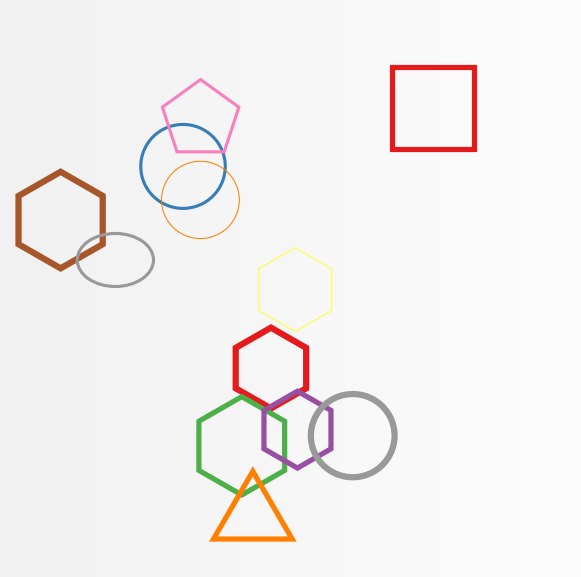[{"shape": "square", "thickness": 2.5, "radius": 0.35, "center": [0.745, 0.812]}, {"shape": "hexagon", "thickness": 3, "radius": 0.35, "center": [0.466, 0.362]}, {"shape": "circle", "thickness": 1.5, "radius": 0.36, "center": [0.315, 0.711]}, {"shape": "hexagon", "thickness": 2.5, "radius": 0.43, "center": [0.416, 0.227]}, {"shape": "hexagon", "thickness": 2.5, "radius": 0.33, "center": [0.512, 0.255]}, {"shape": "triangle", "thickness": 2.5, "radius": 0.39, "center": [0.435, 0.105]}, {"shape": "circle", "thickness": 0.5, "radius": 0.33, "center": [0.345, 0.653]}, {"shape": "hexagon", "thickness": 0.5, "radius": 0.36, "center": [0.508, 0.498]}, {"shape": "hexagon", "thickness": 3, "radius": 0.42, "center": [0.104, 0.618]}, {"shape": "pentagon", "thickness": 1.5, "radius": 0.35, "center": [0.345, 0.792]}, {"shape": "circle", "thickness": 3, "radius": 0.36, "center": [0.607, 0.245]}, {"shape": "oval", "thickness": 1.5, "radius": 0.33, "center": [0.198, 0.549]}]